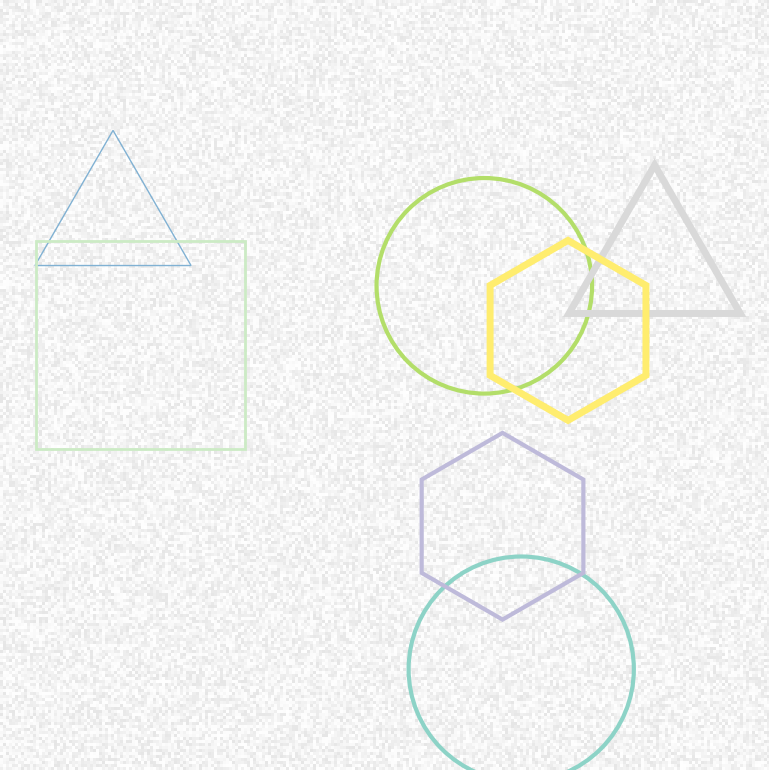[{"shape": "circle", "thickness": 1.5, "radius": 0.73, "center": [0.677, 0.131]}, {"shape": "hexagon", "thickness": 1.5, "radius": 0.61, "center": [0.653, 0.317]}, {"shape": "triangle", "thickness": 0.5, "radius": 0.59, "center": [0.147, 0.714]}, {"shape": "circle", "thickness": 1.5, "radius": 0.7, "center": [0.629, 0.629]}, {"shape": "triangle", "thickness": 2.5, "radius": 0.64, "center": [0.85, 0.657]}, {"shape": "square", "thickness": 1, "radius": 0.68, "center": [0.182, 0.552]}, {"shape": "hexagon", "thickness": 2.5, "radius": 0.58, "center": [0.738, 0.571]}]